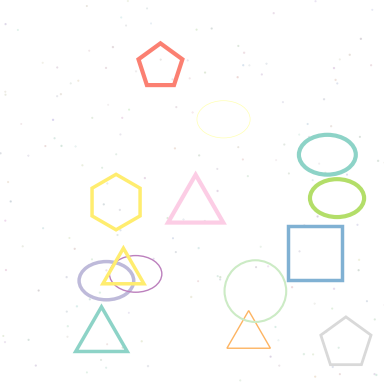[{"shape": "oval", "thickness": 3, "radius": 0.37, "center": [0.85, 0.598]}, {"shape": "triangle", "thickness": 2.5, "radius": 0.39, "center": [0.264, 0.126]}, {"shape": "oval", "thickness": 0.5, "radius": 0.35, "center": [0.581, 0.69]}, {"shape": "oval", "thickness": 2.5, "radius": 0.35, "center": [0.276, 0.271]}, {"shape": "pentagon", "thickness": 3, "radius": 0.3, "center": [0.417, 0.827]}, {"shape": "square", "thickness": 2.5, "radius": 0.35, "center": [0.817, 0.343]}, {"shape": "triangle", "thickness": 1, "radius": 0.33, "center": [0.646, 0.128]}, {"shape": "oval", "thickness": 3, "radius": 0.35, "center": [0.875, 0.485]}, {"shape": "triangle", "thickness": 3, "radius": 0.41, "center": [0.508, 0.463]}, {"shape": "pentagon", "thickness": 2, "radius": 0.34, "center": [0.898, 0.108]}, {"shape": "oval", "thickness": 1, "radius": 0.34, "center": [0.352, 0.289]}, {"shape": "circle", "thickness": 1.5, "radius": 0.4, "center": [0.663, 0.244]}, {"shape": "hexagon", "thickness": 2.5, "radius": 0.36, "center": [0.301, 0.475]}, {"shape": "triangle", "thickness": 2.5, "radius": 0.31, "center": [0.321, 0.294]}]